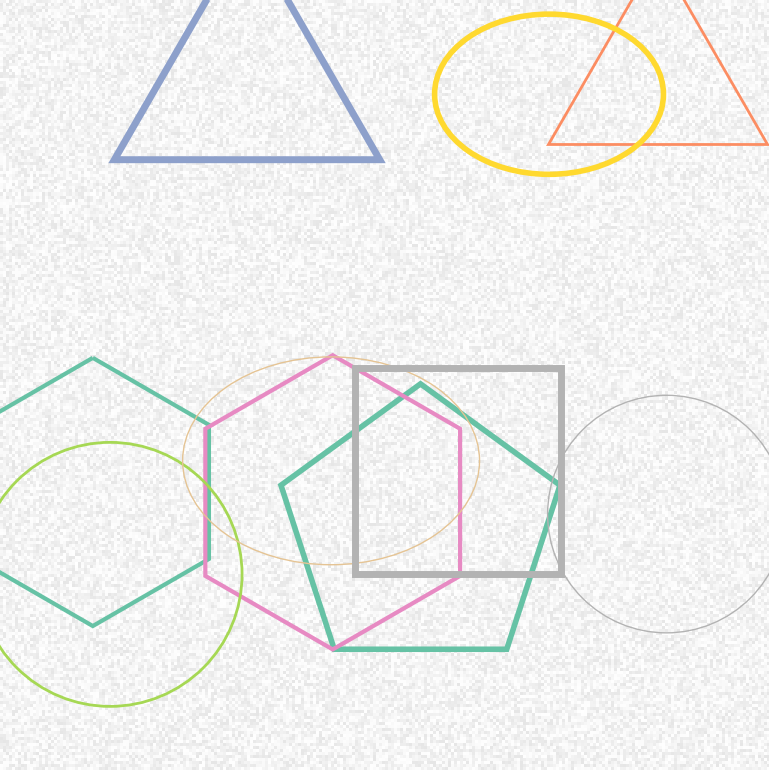[{"shape": "pentagon", "thickness": 2, "radius": 0.95, "center": [0.546, 0.311]}, {"shape": "hexagon", "thickness": 1.5, "radius": 0.87, "center": [0.121, 0.361]}, {"shape": "triangle", "thickness": 1, "radius": 0.82, "center": [0.855, 0.894]}, {"shape": "triangle", "thickness": 2.5, "radius": 0.99, "center": [0.321, 0.892]}, {"shape": "hexagon", "thickness": 1.5, "radius": 0.96, "center": [0.432, 0.348]}, {"shape": "circle", "thickness": 1, "radius": 0.86, "center": [0.143, 0.254]}, {"shape": "oval", "thickness": 2, "radius": 0.74, "center": [0.713, 0.878]}, {"shape": "oval", "thickness": 0.5, "radius": 0.96, "center": [0.43, 0.402]}, {"shape": "circle", "thickness": 0.5, "radius": 0.77, "center": [0.865, 0.332]}, {"shape": "square", "thickness": 2.5, "radius": 0.67, "center": [0.595, 0.388]}]